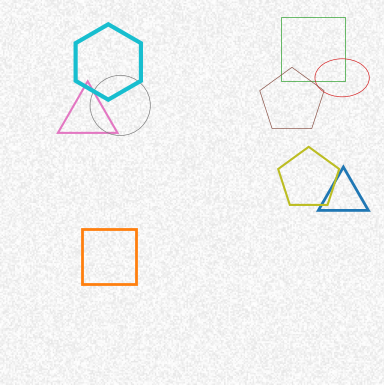[{"shape": "triangle", "thickness": 2, "radius": 0.38, "center": [0.892, 0.491]}, {"shape": "square", "thickness": 2, "radius": 0.35, "center": [0.282, 0.333]}, {"shape": "square", "thickness": 0.5, "radius": 0.42, "center": [0.814, 0.873]}, {"shape": "oval", "thickness": 0.5, "radius": 0.35, "center": [0.889, 0.798]}, {"shape": "pentagon", "thickness": 0.5, "radius": 0.44, "center": [0.758, 0.737]}, {"shape": "triangle", "thickness": 1.5, "radius": 0.45, "center": [0.228, 0.7]}, {"shape": "circle", "thickness": 0.5, "radius": 0.39, "center": [0.312, 0.726]}, {"shape": "pentagon", "thickness": 1.5, "radius": 0.42, "center": [0.802, 0.535]}, {"shape": "hexagon", "thickness": 3, "radius": 0.49, "center": [0.281, 0.839]}]